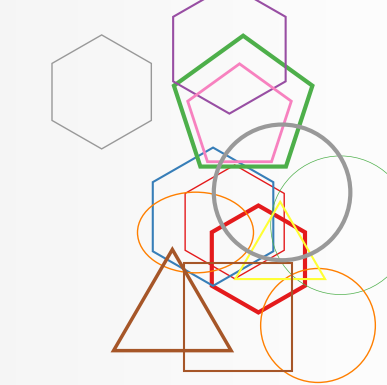[{"shape": "hexagon", "thickness": 3, "radius": 0.69, "center": [0.667, 0.327]}, {"shape": "hexagon", "thickness": 1, "radius": 0.74, "center": [0.606, 0.424]}, {"shape": "hexagon", "thickness": 1.5, "radius": 0.9, "center": [0.55, 0.437]}, {"shape": "pentagon", "thickness": 3, "radius": 0.94, "center": [0.628, 0.719]}, {"shape": "circle", "thickness": 0.5, "radius": 0.9, "center": [0.879, 0.415]}, {"shape": "hexagon", "thickness": 1.5, "radius": 0.84, "center": [0.592, 0.872]}, {"shape": "oval", "thickness": 1, "radius": 0.75, "center": [0.505, 0.396]}, {"shape": "circle", "thickness": 1, "radius": 0.74, "center": [0.821, 0.155]}, {"shape": "triangle", "thickness": 1.5, "radius": 0.67, "center": [0.723, 0.342]}, {"shape": "square", "thickness": 1.5, "radius": 0.7, "center": [0.615, 0.176]}, {"shape": "triangle", "thickness": 2.5, "radius": 0.88, "center": [0.445, 0.177]}, {"shape": "pentagon", "thickness": 2, "radius": 0.7, "center": [0.618, 0.694]}, {"shape": "circle", "thickness": 3, "radius": 0.88, "center": [0.728, 0.5]}, {"shape": "hexagon", "thickness": 1, "radius": 0.74, "center": [0.262, 0.761]}]